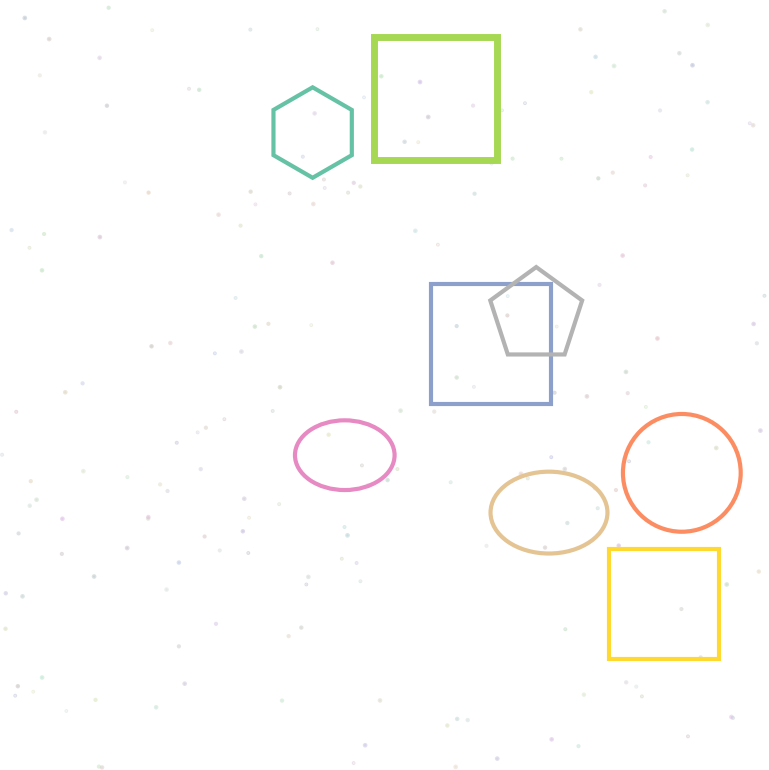[{"shape": "hexagon", "thickness": 1.5, "radius": 0.29, "center": [0.406, 0.828]}, {"shape": "circle", "thickness": 1.5, "radius": 0.38, "center": [0.885, 0.386]}, {"shape": "square", "thickness": 1.5, "radius": 0.39, "center": [0.637, 0.553]}, {"shape": "oval", "thickness": 1.5, "radius": 0.32, "center": [0.448, 0.409]}, {"shape": "square", "thickness": 2.5, "radius": 0.4, "center": [0.565, 0.872]}, {"shape": "square", "thickness": 1.5, "radius": 0.36, "center": [0.862, 0.215]}, {"shape": "oval", "thickness": 1.5, "radius": 0.38, "center": [0.713, 0.334]}, {"shape": "pentagon", "thickness": 1.5, "radius": 0.31, "center": [0.696, 0.59]}]